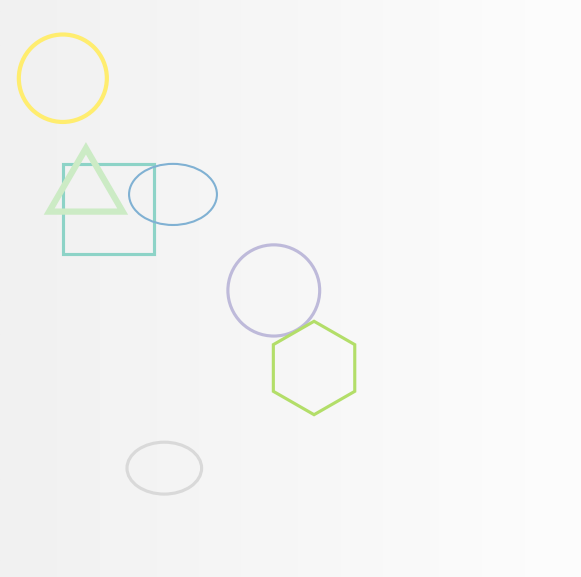[{"shape": "square", "thickness": 1.5, "radius": 0.39, "center": [0.186, 0.638]}, {"shape": "circle", "thickness": 1.5, "radius": 0.39, "center": [0.471, 0.496]}, {"shape": "oval", "thickness": 1, "radius": 0.38, "center": [0.298, 0.662]}, {"shape": "hexagon", "thickness": 1.5, "radius": 0.4, "center": [0.54, 0.362]}, {"shape": "oval", "thickness": 1.5, "radius": 0.32, "center": [0.283, 0.189]}, {"shape": "triangle", "thickness": 3, "radius": 0.37, "center": [0.148, 0.669]}, {"shape": "circle", "thickness": 2, "radius": 0.38, "center": [0.108, 0.864]}]